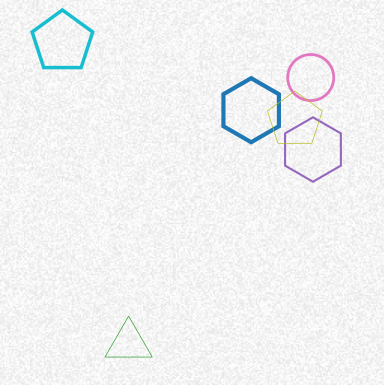[{"shape": "hexagon", "thickness": 3, "radius": 0.42, "center": [0.652, 0.714]}, {"shape": "triangle", "thickness": 0.5, "radius": 0.35, "center": [0.334, 0.108]}, {"shape": "hexagon", "thickness": 1.5, "radius": 0.42, "center": [0.813, 0.612]}, {"shape": "circle", "thickness": 2, "radius": 0.3, "center": [0.807, 0.799]}, {"shape": "pentagon", "thickness": 0.5, "radius": 0.37, "center": [0.766, 0.688]}, {"shape": "pentagon", "thickness": 2.5, "radius": 0.41, "center": [0.162, 0.891]}]